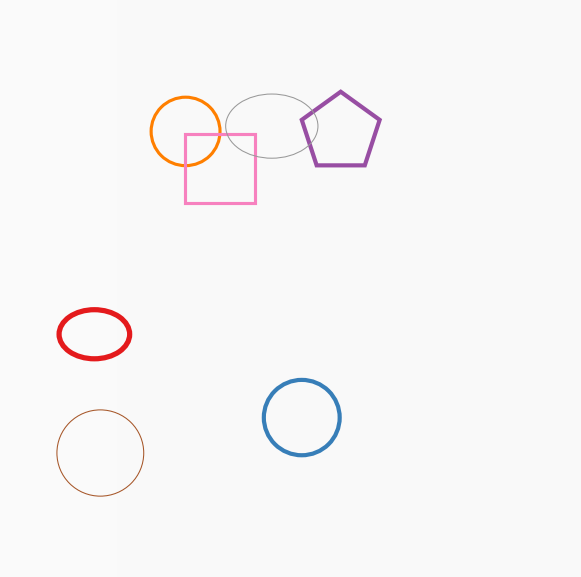[{"shape": "oval", "thickness": 2.5, "radius": 0.3, "center": [0.162, 0.42]}, {"shape": "circle", "thickness": 2, "radius": 0.33, "center": [0.519, 0.276]}, {"shape": "pentagon", "thickness": 2, "radius": 0.35, "center": [0.586, 0.77]}, {"shape": "circle", "thickness": 1.5, "radius": 0.3, "center": [0.319, 0.772]}, {"shape": "circle", "thickness": 0.5, "radius": 0.37, "center": [0.173, 0.215]}, {"shape": "square", "thickness": 1.5, "radius": 0.3, "center": [0.379, 0.707]}, {"shape": "oval", "thickness": 0.5, "radius": 0.4, "center": [0.468, 0.781]}]